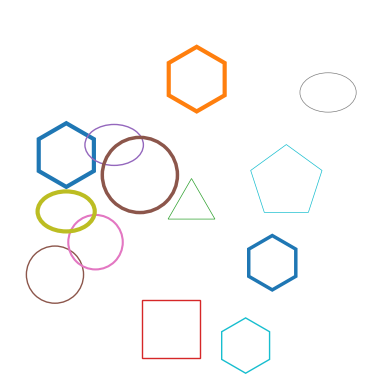[{"shape": "hexagon", "thickness": 2.5, "radius": 0.35, "center": [0.707, 0.318]}, {"shape": "hexagon", "thickness": 3, "radius": 0.41, "center": [0.172, 0.597]}, {"shape": "hexagon", "thickness": 3, "radius": 0.42, "center": [0.511, 0.794]}, {"shape": "triangle", "thickness": 0.5, "radius": 0.35, "center": [0.497, 0.466]}, {"shape": "square", "thickness": 1, "radius": 0.38, "center": [0.444, 0.146]}, {"shape": "oval", "thickness": 1, "radius": 0.38, "center": [0.297, 0.624]}, {"shape": "circle", "thickness": 1, "radius": 0.37, "center": [0.143, 0.287]}, {"shape": "circle", "thickness": 2.5, "radius": 0.49, "center": [0.363, 0.546]}, {"shape": "circle", "thickness": 1.5, "radius": 0.35, "center": [0.248, 0.371]}, {"shape": "oval", "thickness": 0.5, "radius": 0.37, "center": [0.852, 0.76]}, {"shape": "oval", "thickness": 3, "radius": 0.37, "center": [0.172, 0.451]}, {"shape": "hexagon", "thickness": 1, "radius": 0.36, "center": [0.638, 0.102]}, {"shape": "pentagon", "thickness": 0.5, "radius": 0.49, "center": [0.744, 0.527]}]